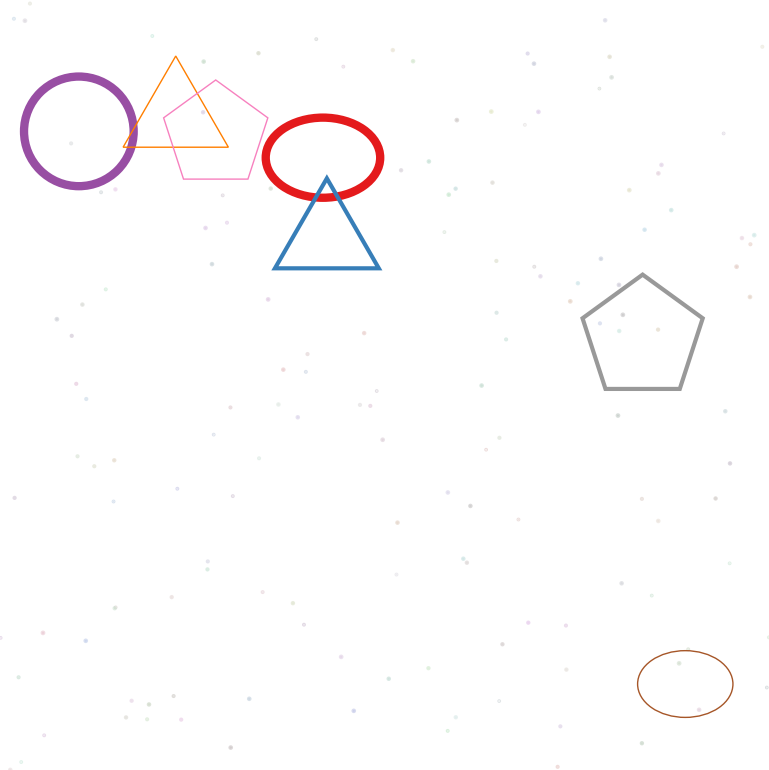[{"shape": "oval", "thickness": 3, "radius": 0.37, "center": [0.419, 0.795]}, {"shape": "triangle", "thickness": 1.5, "radius": 0.39, "center": [0.424, 0.69]}, {"shape": "circle", "thickness": 3, "radius": 0.36, "center": [0.102, 0.829]}, {"shape": "triangle", "thickness": 0.5, "radius": 0.39, "center": [0.228, 0.848]}, {"shape": "oval", "thickness": 0.5, "radius": 0.31, "center": [0.89, 0.112]}, {"shape": "pentagon", "thickness": 0.5, "radius": 0.36, "center": [0.28, 0.825]}, {"shape": "pentagon", "thickness": 1.5, "radius": 0.41, "center": [0.835, 0.561]}]